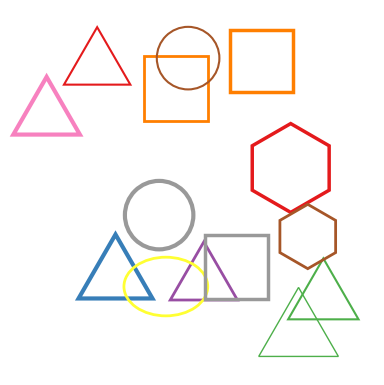[{"shape": "triangle", "thickness": 1.5, "radius": 0.5, "center": [0.252, 0.83]}, {"shape": "hexagon", "thickness": 2.5, "radius": 0.58, "center": [0.755, 0.564]}, {"shape": "triangle", "thickness": 3, "radius": 0.55, "center": [0.3, 0.28]}, {"shape": "triangle", "thickness": 1.5, "radius": 0.53, "center": [0.84, 0.223]}, {"shape": "triangle", "thickness": 1, "radius": 0.6, "center": [0.775, 0.134]}, {"shape": "triangle", "thickness": 2, "radius": 0.5, "center": [0.529, 0.271]}, {"shape": "square", "thickness": 2, "radius": 0.42, "center": [0.458, 0.77]}, {"shape": "square", "thickness": 2.5, "radius": 0.41, "center": [0.68, 0.841]}, {"shape": "oval", "thickness": 2, "radius": 0.54, "center": [0.431, 0.256]}, {"shape": "circle", "thickness": 1.5, "radius": 0.41, "center": [0.489, 0.849]}, {"shape": "hexagon", "thickness": 2, "radius": 0.42, "center": [0.799, 0.386]}, {"shape": "triangle", "thickness": 3, "radius": 0.5, "center": [0.121, 0.7]}, {"shape": "square", "thickness": 2.5, "radius": 0.41, "center": [0.614, 0.307]}, {"shape": "circle", "thickness": 3, "radius": 0.44, "center": [0.413, 0.441]}]